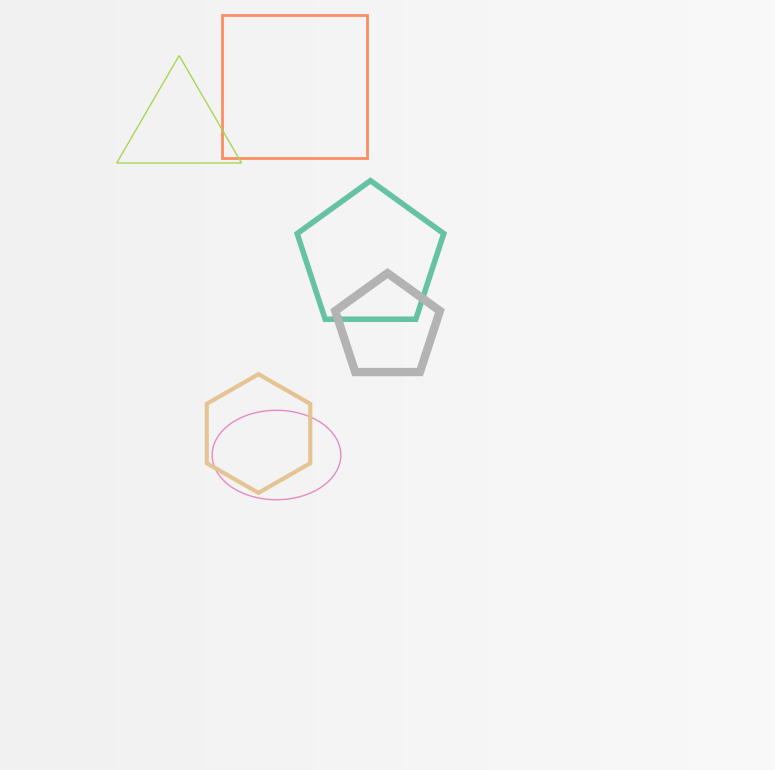[{"shape": "pentagon", "thickness": 2, "radius": 0.5, "center": [0.478, 0.666]}, {"shape": "square", "thickness": 1, "radius": 0.47, "center": [0.38, 0.888]}, {"shape": "oval", "thickness": 0.5, "radius": 0.42, "center": [0.357, 0.409]}, {"shape": "triangle", "thickness": 0.5, "radius": 0.46, "center": [0.231, 0.835]}, {"shape": "hexagon", "thickness": 1.5, "radius": 0.39, "center": [0.334, 0.437]}, {"shape": "pentagon", "thickness": 3, "radius": 0.36, "center": [0.5, 0.574]}]